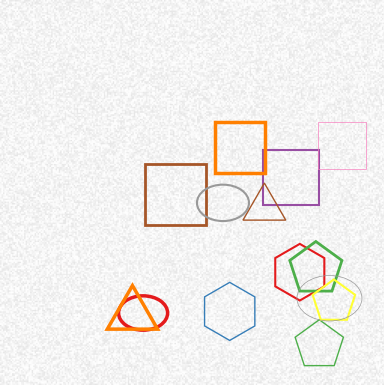[{"shape": "hexagon", "thickness": 1.5, "radius": 0.37, "center": [0.779, 0.293]}, {"shape": "oval", "thickness": 2.5, "radius": 0.32, "center": [0.372, 0.187]}, {"shape": "hexagon", "thickness": 1, "radius": 0.38, "center": [0.597, 0.191]}, {"shape": "pentagon", "thickness": 1, "radius": 0.33, "center": [0.829, 0.104]}, {"shape": "pentagon", "thickness": 2, "radius": 0.36, "center": [0.82, 0.302]}, {"shape": "square", "thickness": 1.5, "radius": 0.36, "center": [0.756, 0.54]}, {"shape": "square", "thickness": 2.5, "radius": 0.33, "center": [0.623, 0.616]}, {"shape": "triangle", "thickness": 2.5, "radius": 0.38, "center": [0.344, 0.183]}, {"shape": "pentagon", "thickness": 1.5, "radius": 0.29, "center": [0.867, 0.216]}, {"shape": "triangle", "thickness": 1, "radius": 0.32, "center": [0.687, 0.46]}, {"shape": "square", "thickness": 2, "radius": 0.4, "center": [0.456, 0.495]}, {"shape": "square", "thickness": 0.5, "radius": 0.31, "center": [0.889, 0.622]}, {"shape": "oval", "thickness": 0.5, "radius": 0.42, "center": [0.856, 0.225]}, {"shape": "oval", "thickness": 1.5, "radius": 0.34, "center": [0.579, 0.473]}]